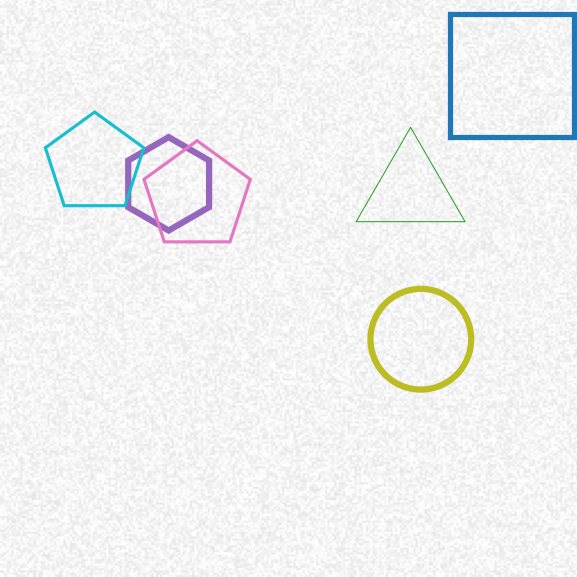[{"shape": "square", "thickness": 2.5, "radius": 0.53, "center": [0.887, 0.869]}, {"shape": "triangle", "thickness": 0.5, "radius": 0.54, "center": [0.711, 0.67]}, {"shape": "hexagon", "thickness": 3, "radius": 0.4, "center": [0.292, 0.681]}, {"shape": "pentagon", "thickness": 1.5, "radius": 0.48, "center": [0.341, 0.659]}, {"shape": "circle", "thickness": 3, "radius": 0.44, "center": [0.729, 0.412]}, {"shape": "pentagon", "thickness": 1.5, "radius": 0.45, "center": [0.164, 0.715]}]